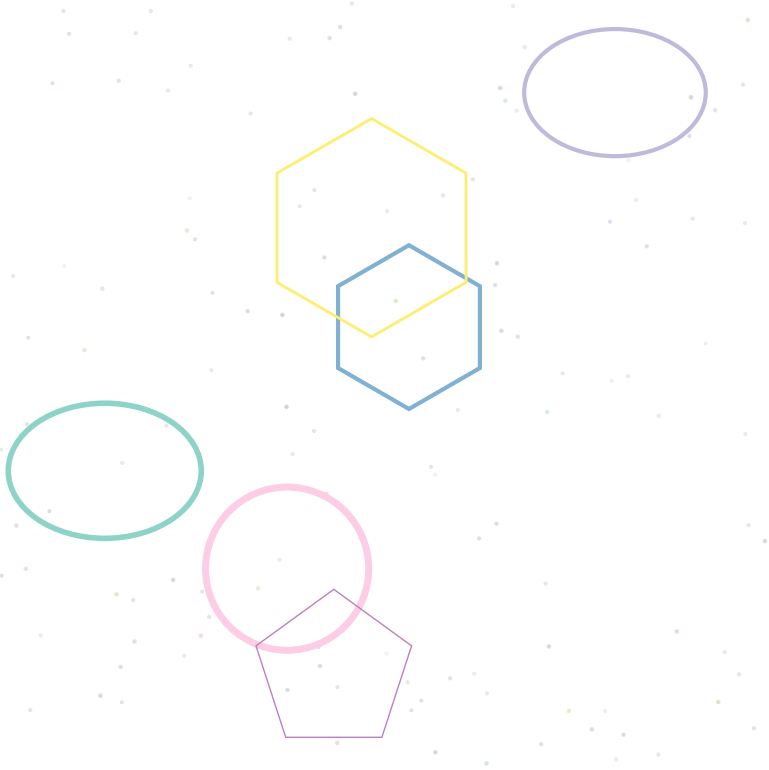[{"shape": "oval", "thickness": 2, "radius": 0.63, "center": [0.136, 0.389]}, {"shape": "oval", "thickness": 1.5, "radius": 0.59, "center": [0.799, 0.88]}, {"shape": "hexagon", "thickness": 1.5, "radius": 0.53, "center": [0.531, 0.575]}, {"shape": "circle", "thickness": 2.5, "radius": 0.53, "center": [0.373, 0.261]}, {"shape": "pentagon", "thickness": 0.5, "radius": 0.53, "center": [0.433, 0.128]}, {"shape": "hexagon", "thickness": 1, "radius": 0.71, "center": [0.483, 0.704]}]